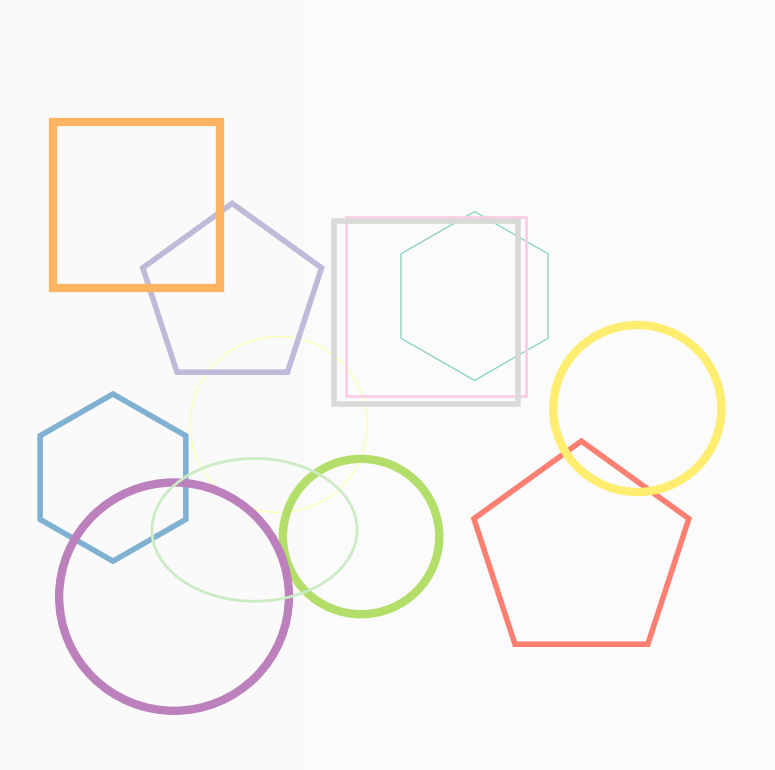[{"shape": "hexagon", "thickness": 0.5, "radius": 0.55, "center": [0.612, 0.616]}, {"shape": "circle", "thickness": 0.5, "radius": 0.57, "center": [0.36, 0.449]}, {"shape": "pentagon", "thickness": 2, "radius": 0.61, "center": [0.3, 0.615]}, {"shape": "pentagon", "thickness": 2, "radius": 0.73, "center": [0.75, 0.281]}, {"shape": "hexagon", "thickness": 2, "radius": 0.54, "center": [0.146, 0.38]}, {"shape": "square", "thickness": 3, "radius": 0.54, "center": [0.176, 0.733]}, {"shape": "circle", "thickness": 3, "radius": 0.5, "center": [0.466, 0.303]}, {"shape": "square", "thickness": 1, "radius": 0.58, "center": [0.563, 0.602]}, {"shape": "square", "thickness": 2, "radius": 0.59, "center": [0.55, 0.594]}, {"shape": "circle", "thickness": 3, "radius": 0.74, "center": [0.225, 0.225]}, {"shape": "oval", "thickness": 1, "radius": 0.66, "center": [0.328, 0.312]}, {"shape": "circle", "thickness": 3, "radius": 0.54, "center": [0.822, 0.469]}]